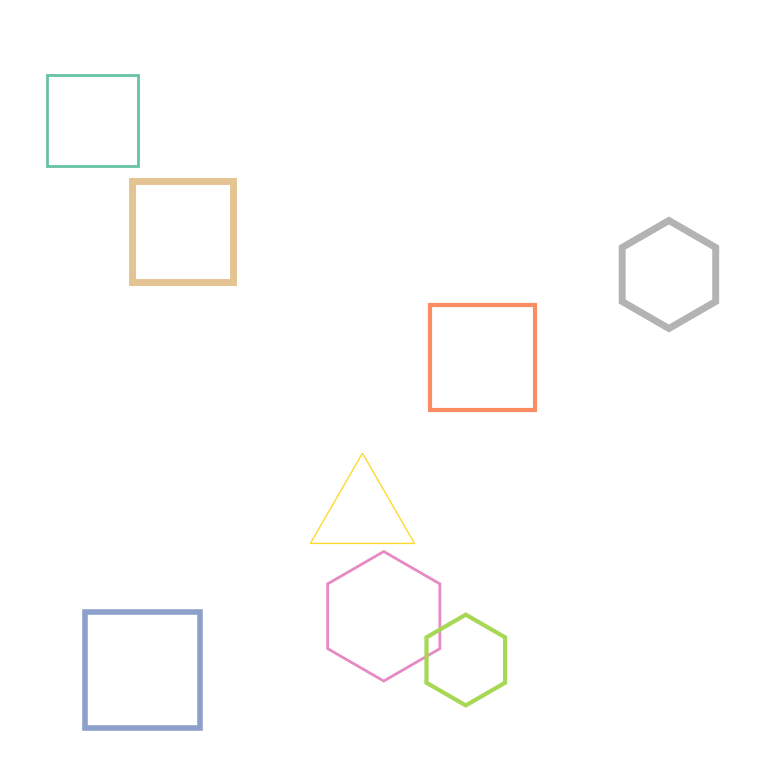[{"shape": "square", "thickness": 1, "radius": 0.3, "center": [0.12, 0.844]}, {"shape": "square", "thickness": 1.5, "radius": 0.34, "center": [0.627, 0.536]}, {"shape": "square", "thickness": 2, "radius": 0.37, "center": [0.185, 0.13]}, {"shape": "hexagon", "thickness": 1, "radius": 0.42, "center": [0.498, 0.2]}, {"shape": "hexagon", "thickness": 1.5, "radius": 0.29, "center": [0.605, 0.143]}, {"shape": "triangle", "thickness": 0.5, "radius": 0.39, "center": [0.471, 0.333]}, {"shape": "square", "thickness": 2.5, "radius": 0.33, "center": [0.236, 0.7]}, {"shape": "hexagon", "thickness": 2.5, "radius": 0.35, "center": [0.869, 0.644]}]